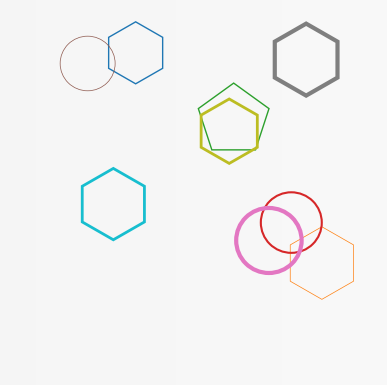[{"shape": "hexagon", "thickness": 1, "radius": 0.4, "center": [0.35, 0.863]}, {"shape": "hexagon", "thickness": 0.5, "radius": 0.47, "center": [0.831, 0.317]}, {"shape": "pentagon", "thickness": 1, "radius": 0.48, "center": [0.603, 0.688]}, {"shape": "circle", "thickness": 1.5, "radius": 0.39, "center": [0.752, 0.422]}, {"shape": "circle", "thickness": 0.5, "radius": 0.35, "center": [0.226, 0.835]}, {"shape": "circle", "thickness": 3, "radius": 0.42, "center": [0.694, 0.375]}, {"shape": "hexagon", "thickness": 3, "radius": 0.47, "center": [0.79, 0.845]}, {"shape": "hexagon", "thickness": 2, "radius": 0.42, "center": [0.592, 0.659]}, {"shape": "hexagon", "thickness": 2, "radius": 0.46, "center": [0.292, 0.47]}]